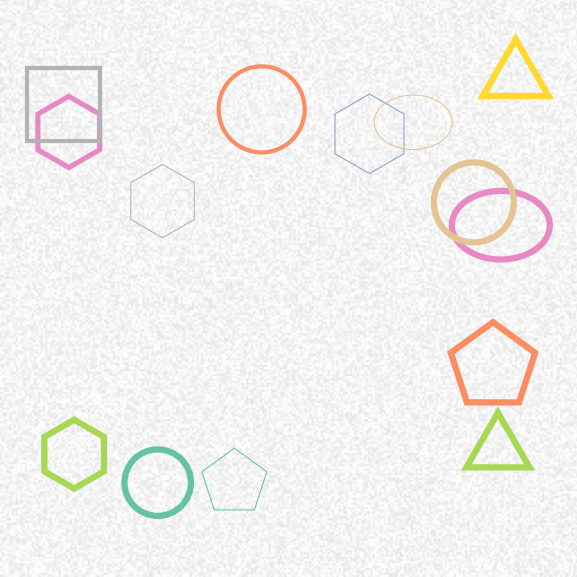[{"shape": "pentagon", "thickness": 0.5, "radius": 0.3, "center": [0.406, 0.164]}, {"shape": "circle", "thickness": 3, "radius": 0.29, "center": [0.273, 0.163]}, {"shape": "circle", "thickness": 2, "radius": 0.37, "center": [0.453, 0.81]}, {"shape": "pentagon", "thickness": 3, "radius": 0.38, "center": [0.854, 0.364]}, {"shape": "hexagon", "thickness": 0.5, "radius": 0.34, "center": [0.64, 0.767]}, {"shape": "hexagon", "thickness": 2.5, "radius": 0.31, "center": [0.119, 0.771]}, {"shape": "oval", "thickness": 3, "radius": 0.42, "center": [0.867, 0.609]}, {"shape": "triangle", "thickness": 3, "radius": 0.32, "center": [0.862, 0.221]}, {"shape": "hexagon", "thickness": 3, "radius": 0.3, "center": [0.128, 0.213]}, {"shape": "triangle", "thickness": 3, "radius": 0.33, "center": [0.893, 0.866]}, {"shape": "circle", "thickness": 3, "radius": 0.35, "center": [0.82, 0.649]}, {"shape": "oval", "thickness": 0.5, "radius": 0.34, "center": [0.716, 0.787]}, {"shape": "hexagon", "thickness": 0.5, "radius": 0.32, "center": [0.281, 0.651]}, {"shape": "square", "thickness": 2, "radius": 0.32, "center": [0.11, 0.817]}]